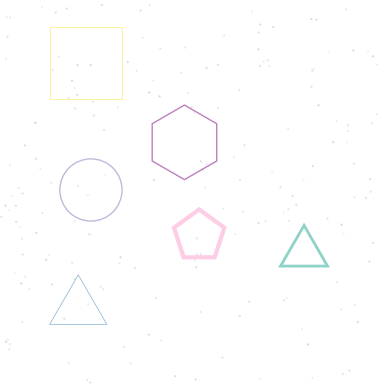[{"shape": "triangle", "thickness": 2, "radius": 0.35, "center": [0.79, 0.344]}, {"shape": "circle", "thickness": 1, "radius": 0.4, "center": [0.236, 0.507]}, {"shape": "triangle", "thickness": 0.5, "radius": 0.43, "center": [0.203, 0.2]}, {"shape": "pentagon", "thickness": 3, "radius": 0.34, "center": [0.517, 0.387]}, {"shape": "hexagon", "thickness": 1, "radius": 0.48, "center": [0.479, 0.63]}, {"shape": "square", "thickness": 0.5, "radius": 0.47, "center": [0.224, 0.836]}]